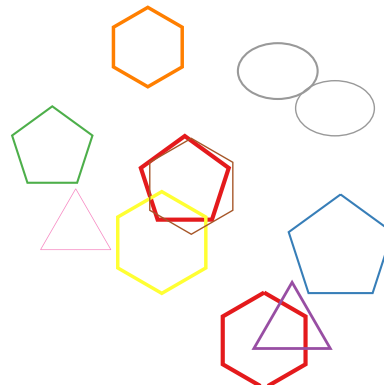[{"shape": "hexagon", "thickness": 3, "radius": 0.62, "center": [0.686, 0.116]}, {"shape": "pentagon", "thickness": 3, "radius": 0.6, "center": [0.48, 0.527]}, {"shape": "pentagon", "thickness": 1.5, "radius": 0.71, "center": [0.885, 0.353]}, {"shape": "pentagon", "thickness": 1.5, "radius": 0.55, "center": [0.136, 0.614]}, {"shape": "triangle", "thickness": 2, "radius": 0.57, "center": [0.759, 0.152]}, {"shape": "hexagon", "thickness": 2.5, "radius": 0.52, "center": [0.384, 0.878]}, {"shape": "hexagon", "thickness": 2.5, "radius": 0.66, "center": [0.42, 0.37]}, {"shape": "hexagon", "thickness": 1, "radius": 0.62, "center": [0.497, 0.516]}, {"shape": "triangle", "thickness": 0.5, "radius": 0.53, "center": [0.197, 0.404]}, {"shape": "oval", "thickness": 1, "radius": 0.51, "center": [0.87, 0.719]}, {"shape": "oval", "thickness": 1.5, "radius": 0.52, "center": [0.721, 0.815]}]